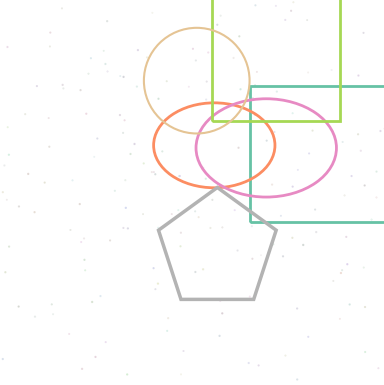[{"shape": "square", "thickness": 2, "radius": 0.88, "center": [0.826, 0.599]}, {"shape": "oval", "thickness": 2, "radius": 0.79, "center": [0.557, 0.623]}, {"shape": "oval", "thickness": 2, "radius": 0.91, "center": [0.692, 0.616]}, {"shape": "square", "thickness": 2, "radius": 0.83, "center": [0.717, 0.853]}, {"shape": "circle", "thickness": 1.5, "radius": 0.69, "center": [0.511, 0.791]}, {"shape": "pentagon", "thickness": 2.5, "radius": 0.8, "center": [0.565, 0.352]}]